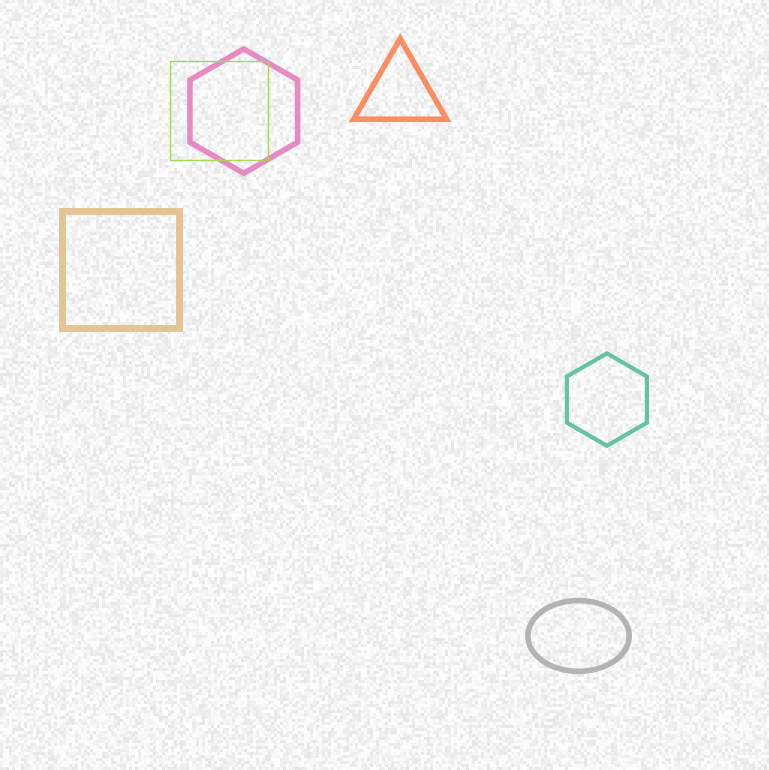[{"shape": "hexagon", "thickness": 1.5, "radius": 0.3, "center": [0.788, 0.481]}, {"shape": "triangle", "thickness": 2, "radius": 0.35, "center": [0.52, 0.88]}, {"shape": "hexagon", "thickness": 2, "radius": 0.4, "center": [0.317, 0.856]}, {"shape": "square", "thickness": 0.5, "radius": 0.32, "center": [0.284, 0.857]}, {"shape": "square", "thickness": 2.5, "radius": 0.38, "center": [0.157, 0.65]}, {"shape": "oval", "thickness": 2, "radius": 0.33, "center": [0.751, 0.174]}]